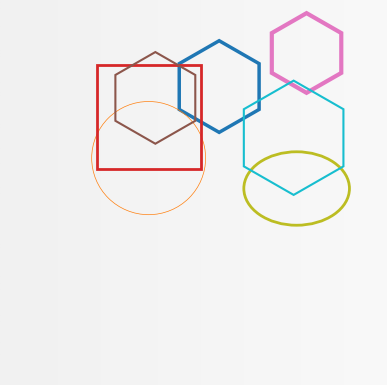[{"shape": "hexagon", "thickness": 2.5, "radius": 0.59, "center": [0.566, 0.775]}, {"shape": "circle", "thickness": 0.5, "radius": 0.73, "center": [0.384, 0.589]}, {"shape": "square", "thickness": 2, "radius": 0.67, "center": [0.384, 0.695]}, {"shape": "hexagon", "thickness": 1.5, "radius": 0.6, "center": [0.401, 0.746]}, {"shape": "hexagon", "thickness": 3, "radius": 0.52, "center": [0.791, 0.862]}, {"shape": "oval", "thickness": 2, "radius": 0.68, "center": [0.766, 0.51]}, {"shape": "hexagon", "thickness": 1.5, "radius": 0.74, "center": [0.758, 0.642]}]